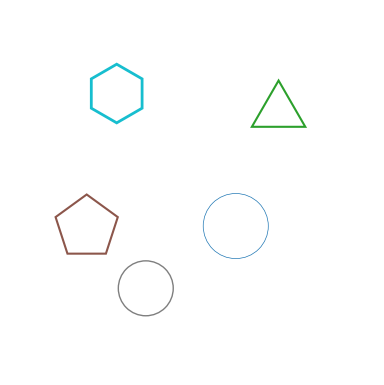[{"shape": "circle", "thickness": 0.5, "radius": 0.42, "center": [0.612, 0.413]}, {"shape": "triangle", "thickness": 1.5, "radius": 0.4, "center": [0.724, 0.711]}, {"shape": "pentagon", "thickness": 1.5, "radius": 0.42, "center": [0.225, 0.41]}, {"shape": "circle", "thickness": 1, "radius": 0.36, "center": [0.379, 0.251]}, {"shape": "hexagon", "thickness": 2, "radius": 0.38, "center": [0.303, 0.757]}]